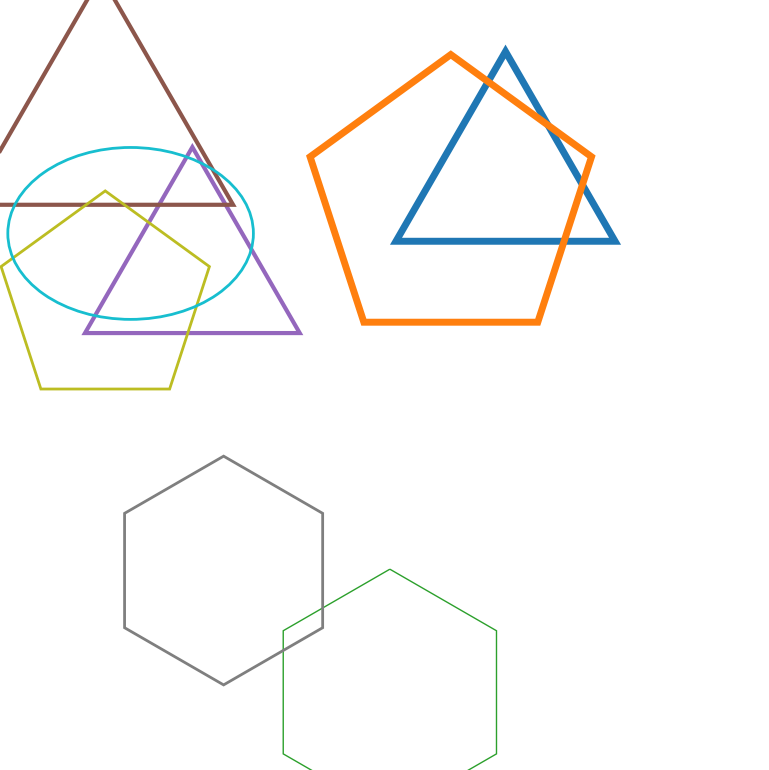[{"shape": "triangle", "thickness": 2.5, "radius": 0.82, "center": [0.657, 0.769]}, {"shape": "pentagon", "thickness": 2.5, "radius": 0.96, "center": [0.585, 0.737]}, {"shape": "hexagon", "thickness": 0.5, "radius": 0.8, "center": [0.506, 0.101]}, {"shape": "triangle", "thickness": 1.5, "radius": 0.8, "center": [0.25, 0.648]}, {"shape": "triangle", "thickness": 1.5, "radius": 0.99, "center": [0.131, 0.833]}, {"shape": "hexagon", "thickness": 1, "radius": 0.74, "center": [0.29, 0.259]}, {"shape": "pentagon", "thickness": 1, "radius": 0.71, "center": [0.137, 0.61]}, {"shape": "oval", "thickness": 1, "radius": 0.8, "center": [0.17, 0.697]}]